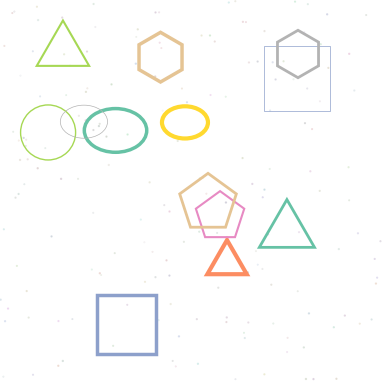[{"shape": "oval", "thickness": 2.5, "radius": 0.41, "center": [0.3, 0.661]}, {"shape": "triangle", "thickness": 2, "radius": 0.41, "center": [0.745, 0.399]}, {"shape": "triangle", "thickness": 3, "radius": 0.3, "center": [0.59, 0.317]}, {"shape": "square", "thickness": 0.5, "radius": 0.42, "center": [0.772, 0.797]}, {"shape": "square", "thickness": 2.5, "radius": 0.38, "center": [0.329, 0.157]}, {"shape": "pentagon", "thickness": 1.5, "radius": 0.33, "center": [0.572, 0.437]}, {"shape": "triangle", "thickness": 1.5, "radius": 0.39, "center": [0.163, 0.868]}, {"shape": "circle", "thickness": 1, "radius": 0.36, "center": [0.125, 0.656]}, {"shape": "oval", "thickness": 3, "radius": 0.3, "center": [0.48, 0.682]}, {"shape": "hexagon", "thickness": 2.5, "radius": 0.32, "center": [0.417, 0.851]}, {"shape": "pentagon", "thickness": 2, "radius": 0.39, "center": [0.54, 0.472]}, {"shape": "hexagon", "thickness": 2, "radius": 0.31, "center": [0.774, 0.86]}, {"shape": "oval", "thickness": 0.5, "radius": 0.31, "center": [0.218, 0.684]}]